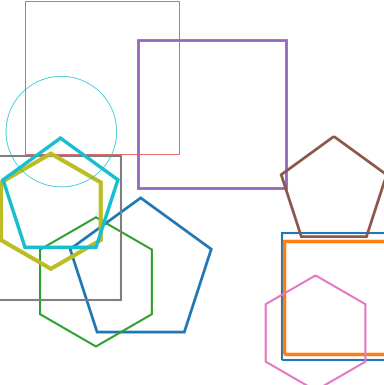[{"shape": "pentagon", "thickness": 2, "radius": 0.96, "center": [0.365, 0.293]}, {"shape": "square", "thickness": 1.5, "radius": 0.82, "center": [0.896, 0.23]}, {"shape": "square", "thickness": 2.5, "radius": 0.73, "center": [0.883, 0.227]}, {"shape": "hexagon", "thickness": 1.5, "radius": 0.84, "center": [0.249, 0.268]}, {"shape": "square", "thickness": 0.5, "radius": 1.0, "center": [0.266, 0.798]}, {"shape": "square", "thickness": 2, "radius": 0.96, "center": [0.55, 0.704]}, {"shape": "pentagon", "thickness": 2, "radius": 0.72, "center": [0.867, 0.502]}, {"shape": "hexagon", "thickness": 1.5, "radius": 0.75, "center": [0.82, 0.135]}, {"shape": "square", "thickness": 1.5, "radius": 0.93, "center": [0.128, 0.408]}, {"shape": "hexagon", "thickness": 3, "radius": 0.75, "center": [0.132, 0.451]}, {"shape": "circle", "thickness": 0.5, "radius": 0.72, "center": [0.159, 0.658]}, {"shape": "pentagon", "thickness": 2.5, "radius": 0.78, "center": [0.157, 0.484]}]